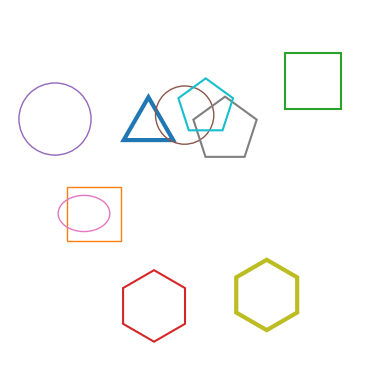[{"shape": "triangle", "thickness": 3, "radius": 0.37, "center": [0.386, 0.673]}, {"shape": "square", "thickness": 1, "radius": 0.35, "center": [0.245, 0.444]}, {"shape": "square", "thickness": 1.5, "radius": 0.36, "center": [0.814, 0.791]}, {"shape": "hexagon", "thickness": 1.5, "radius": 0.46, "center": [0.4, 0.205]}, {"shape": "circle", "thickness": 1, "radius": 0.47, "center": [0.143, 0.691]}, {"shape": "circle", "thickness": 1, "radius": 0.38, "center": [0.48, 0.701]}, {"shape": "oval", "thickness": 1, "radius": 0.34, "center": [0.218, 0.445]}, {"shape": "pentagon", "thickness": 1.5, "radius": 0.43, "center": [0.585, 0.663]}, {"shape": "hexagon", "thickness": 3, "radius": 0.46, "center": [0.693, 0.234]}, {"shape": "pentagon", "thickness": 1.5, "radius": 0.37, "center": [0.534, 0.722]}]